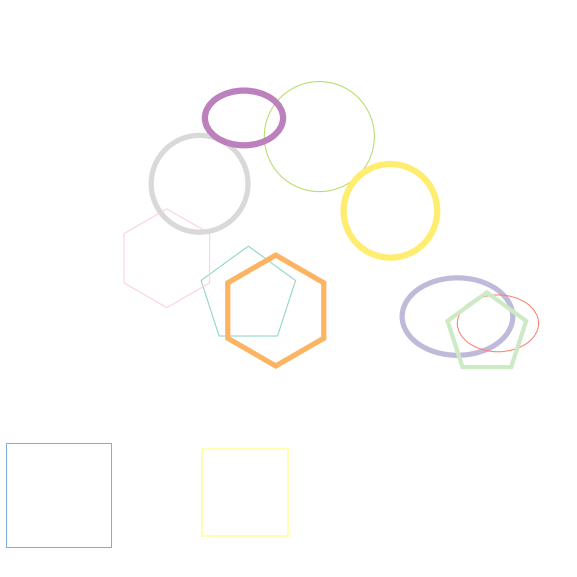[{"shape": "pentagon", "thickness": 0.5, "radius": 0.43, "center": [0.43, 0.487]}, {"shape": "square", "thickness": 1, "radius": 0.38, "center": [0.424, 0.146]}, {"shape": "oval", "thickness": 2.5, "radius": 0.48, "center": [0.792, 0.451]}, {"shape": "oval", "thickness": 0.5, "radius": 0.35, "center": [0.862, 0.439]}, {"shape": "square", "thickness": 0.5, "radius": 0.45, "center": [0.101, 0.142]}, {"shape": "hexagon", "thickness": 2.5, "radius": 0.48, "center": [0.478, 0.461]}, {"shape": "circle", "thickness": 0.5, "radius": 0.48, "center": [0.553, 0.763]}, {"shape": "hexagon", "thickness": 0.5, "radius": 0.43, "center": [0.289, 0.552]}, {"shape": "circle", "thickness": 2.5, "radius": 0.42, "center": [0.346, 0.681]}, {"shape": "oval", "thickness": 3, "radius": 0.34, "center": [0.422, 0.795]}, {"shape": "pentagon", "thickness": 2, "radius": 0.36, "center": [0.843, 0.421]}, {"shape": "circle", "thickness": 3, "radius": 0.41, "center": [0.676, 0.634]}]